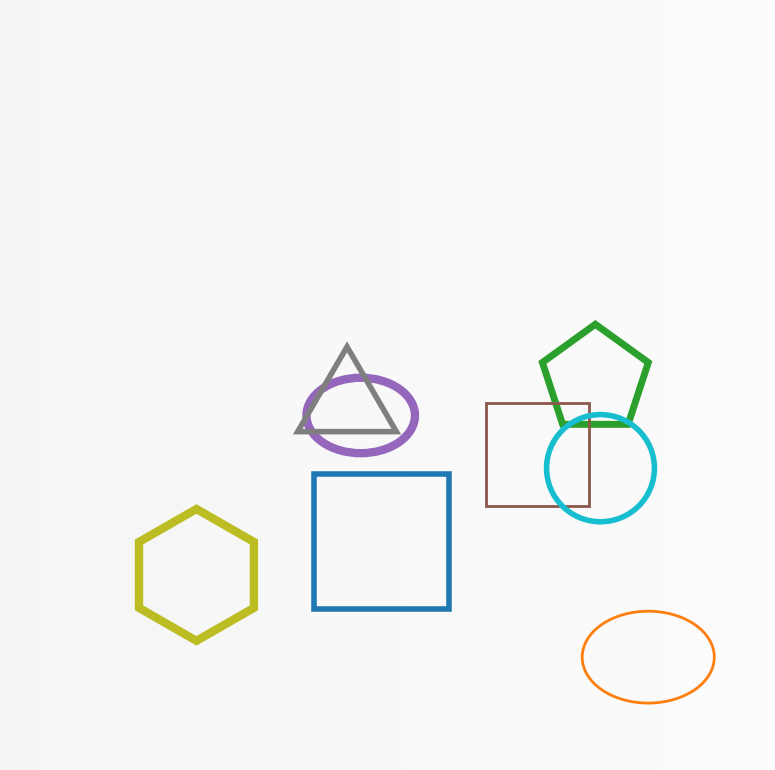[{"shape": "square", "thickness": 2, "radius": 0.44, "center": [0.492, 0.297]}, {"shape": "oval", "thickness": 1, "radius": 0.43, "center": [0.836, 0.147]}, {"shape": "pentagon", "thickness": 2.5, "radius": 0.36, "center": [0.768, 0.507]}, {"shape": "oval", "thickness": 3, "radius": 0.35, "center": [0.465, 0.46]}, {"shape": "square", "thickness": 1, "radius": 0.33, "center": [0.693, 0.409]}, {"shape": "triangle", "thickness": 2, "radius": 0.37, "center": [0.448, 0.476]}, {"shape": "hexagon", "thickness": 3, "radius": 0.43, "center": [0.254, 0.253]}, {"shape": "circle", "thickness": 2, "radius": 0.35, "center": [0.775, 0.392]}]